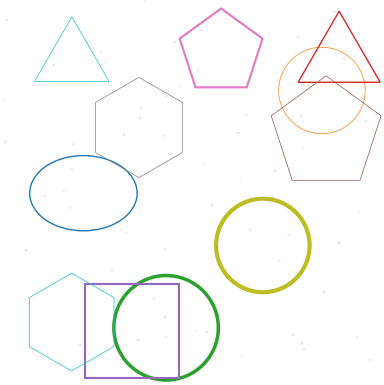[{"shape": "oval", "thickness": 1, "radius": 0.7, "center": [0.217, 0.498]}, {"shape": "circle", "thickness": 0.5, "radius": 0.56, "center": [0.836, 0.765]}, {"shape": "circle", "thickness": 2.5, "radius": 0.68, "center": [0.431, 0.149]}, {"shape": "triangle", "thickness": 1, "radius": 0.62, "center": [0.881, 0.848]}, {"shape": "square", "thickness": 1.5, "radius": 0.61, "center": [0.343, 0.14]}, {"shape": "pentagon", "thickness": 0.5, "radius": 0.75, "center": [0.847, 0.653]}, {"shape": "pentagon", "thickness": 1.5, "radius": 0.57, "center": [0.574, 0.865]}, {"shape": "hexagon", "thickness": 0.5, "radius": 0.65, "center": [0.361, 0.669]}, {"shape": "circle", "thickness": 3, "radius": 0.61, "center": [0.683, 0.362]}, {"shape": "triangle", "thickness": 0.5, "radius": 0.56, "center": [0.187, 0.845]}, {"shape": "hexagon", "thickness": 0.5, "radius": 0.64, "center": [0.186, 0.163]}]